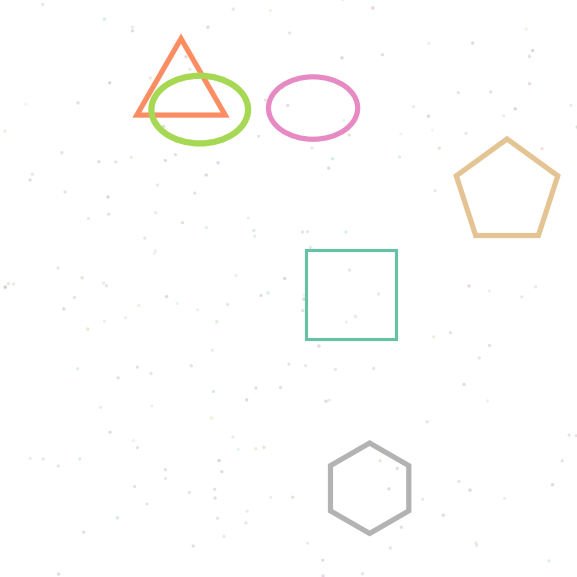[{"shape": "square", "thickness": 1.5, "radius": 0.39, "center": [0.608, 0.489]}, {"shape": "triangle", "thickness": 2.5, "radius": 0.44, "center": [0.313, 0.844]}, {"shape": "oval", "thickness": 2.5, "radius": 0.39, "center": [0.542, 0.812]}, {"shape": "oval", "thickness": 3, "radius": 0.42, "center": [0.346, 0.809]}, {"shape": "pentagon", "thickness": 2.5, "radius": 0.46, "center": [0.878, 0.666]}, {"shape": "hexagon", "thickness": 2.5, "radius": 0.39, "center": [0.64, 0.154]}]